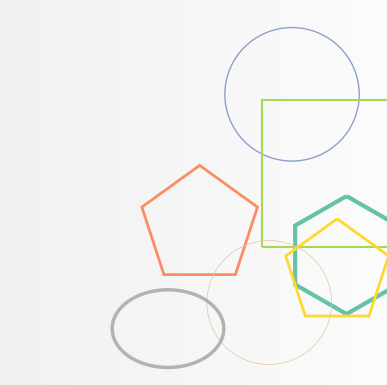[{"shape": "hexagon", "thickness": 3, "radius": 0.77, "center": [0.894, 0.338]}, {"shape": "pentagon", "thickness": 2, "radius": 0.78, "center": [0.515, 0.414]}, {"shape": "circle", "thickness": 1, "radius": 0.87, "center": [0.754, 0.755]}, {"shape": "square", "thickness": 1.5, "radius": 0.95, "center": [0.868, 0.549]}, {"shape": "pentagon", "thickness": 2, "radius": 0.7, "center": [0.87, 0.292]}, {"shape": "circle", "thickness": 0.5, "radius": 0.8, "center": [0.695, 0.214]}, {"shape": "oval", "thickness": 2.5, "radius": 0.72, "center": [0.433, 0.146]}]